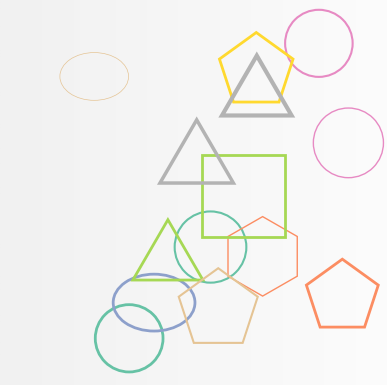[{"shape": "circle", "thickness": 1.5, "radius": 0.46, "center": [0.543, 0.358]}, {"shape": "circle", "thickness": 2, "radius": 0.44, "center": [0.333, 0.121]}, {"shape": "pentagon", "thickness": 2, "radius": 0.49, "center": [0.883, 0.229]}, {"shape": "hexagon", "thickness": 1, "radius": 0.52, "center": [0.678, 0.334]}, {"shape": "oval", "thickness": 2, "radius": 0.53, "center": [0.398, 0.214]}, {"shape": "circle", "thickness": 1.5, "radius": 0.44, "center": [0.823, 0.887]}, {"shape": "circle", "thickness": 1, "radius": 0.45, "center": [0.899, 0.629]}, {"shape": "triangle", "thickness": 2, "radius": 0.52, "center": [0.433, 0.325]}, {"shape": "square", "thickness": 2, "radius": 0.53, "center": [0.629, 0.492]}, {"shape": "pentagon", "thickness": 2, "radius": 0.5, "center": [0.661, 0.816]}, {"shape": "oval", "thickness": 0.5, "radius": 0.44, "center": [0.243, 0.801]}, {"shape": "pentagon", "thickness": 1.5, "radius": 0.54, "center": [0.563, 0.196]}, {"shape": "triangle", "thickness": 3, "radius": 0.52, "center": [0.663, 0.752]}, {"shape": "triangle", "thickness": 2.5, "radius": 0.55, "center": [0.508, 0.579]}]